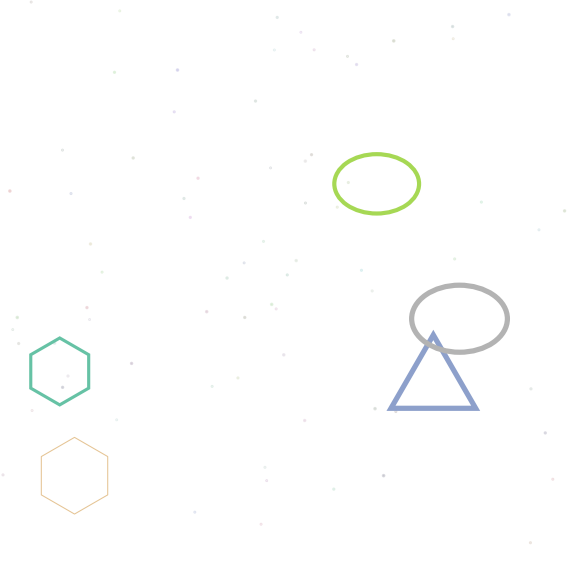[{"shape": "hexagon", "thickness": 1.5, "radius": 0.29, "center": [0.103, 0.356]}, {"shape": "triangle", "thickness": 2.5, "radius": 0.42, "center": [0.75, 0.334]}, {"shape": "oval", "thickness": 2, "radius": 0.37, "center": [0.652, 0.681]}, {"shape": "hexagon", "thickness": 0.5, "radius": 0.33, "center": [0.129, 0.175]}, {"shape": "oval", "thickness": 2.5, "radius": 0.41, "center": [0.796, 0.447]}]